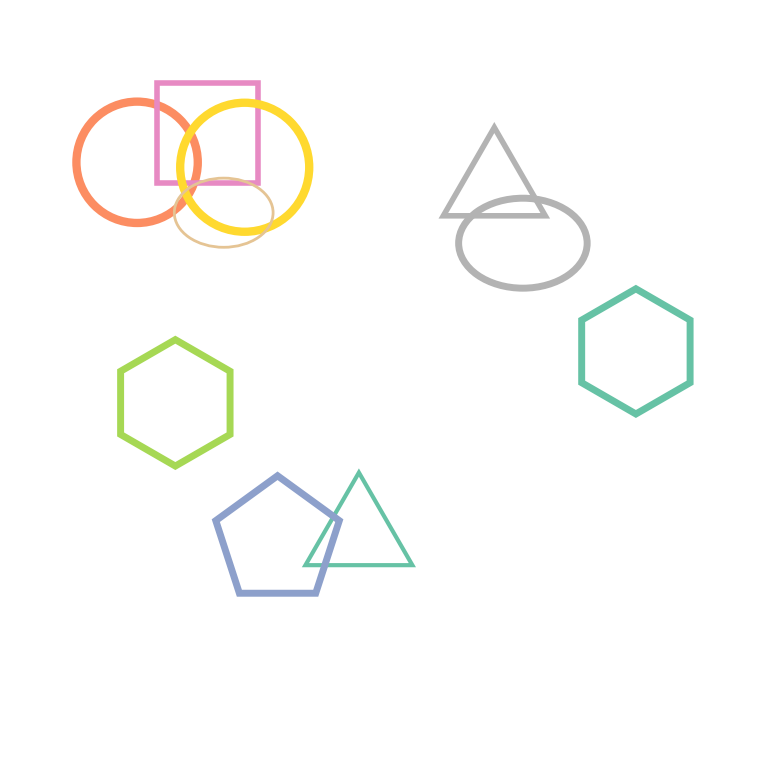[{"shape": "triangle", "thickness": 1.5, "radius": 0.4, "center": [0.466, 0.306]}, {"shape": "hexagon", "thickness": 2.5, "radius": 0.41, "center": [0.826, 0.544]}, {"shape": "circle", "thickness": 3, "radius": 0.39, "center": [0.178, 0.789]}, {"shape": "pentagon", "thickness": 2.5, "radius": 0.42, "center": [0.36, 0.298]}, {"shape": "square", "thickness": 2, "radius": 0.33, "center": [0.27, 0.827]}, {"shape": "hexagon", "thickness": 2.5, "radius": 0.41, "center": [0.228, 0.477]}, {"shape": "circle", "thickness": 3, "radius": 0.42, "center": [0.318, 0.783]}, {"shape": "oval", "thickness": 1, "radius": 0.32, "center": [0.291, 0.724]}, {"shape": "triangle", "thickness": 2, "radius": 0.38, "center": [0.642, 0.758]}, {"shape": "oval", "thickness": 2.5, "radius": 0.42, "center": [0.679, 0.684]}]